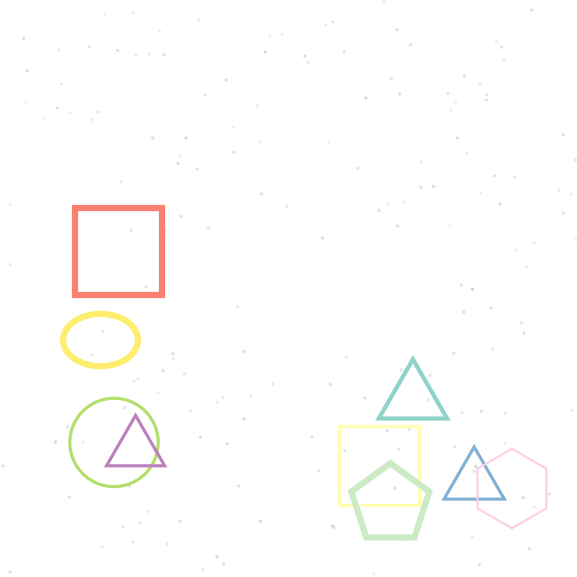[{"shape": "triangle", "thickness": 2, "radius": 0.34, "center": [0.715, 0.309]}, {"shape": "square", "thickness": 1.5, "radius": 0.35, "center": [0.656, 0.193]}, {"shape": "square", "thickness": 3, "radius": 0.37, "center": [0.205, 0.564]}, {"shape": "triangle", "thickness": 1.5, "radius": 0.3, "center": [0.821, 0.165]}, {"shape": "circle", "thickness": 1.5, "radius": 0.38, "center": [0.197, 0.233]}, {"shape": "hexagon", "thickness": 1, "radius": 0.34, "center": [0.886, 0.153]}, {"shape": "triangle", "thickness": 1.5, "radius": 0.29, "center": [0.235, 0.222]}, {"shape": "pentagon", "thickness": 3, "radius": 0.35, "center": [0.676, 0.126]}, {"shape": "oval", "thickness": 3, "radius": 0.32, "center": [0.174, 0.41]}]